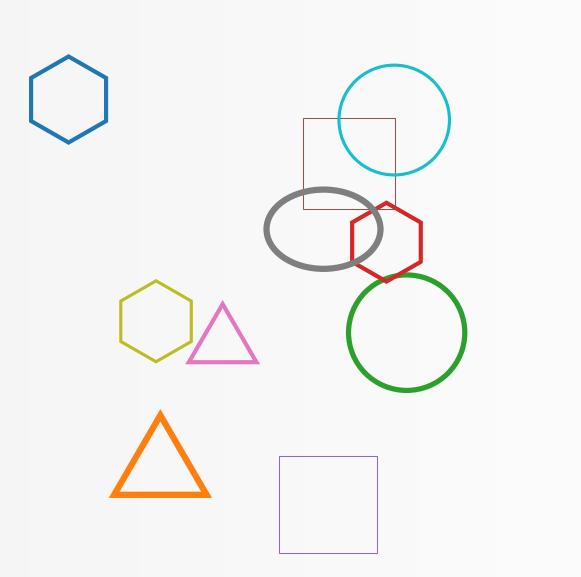[{"shape": "hexagon", "thickness": 2, "radius": 0.37, "center": [0.118, 0.827]}, {"shape": "triangle", "thickness": 3, "radius": 0.46, "center": [0.276, 0.188]}, {"shape": "circle", "thickness": 2.5, "radius": 0.5, "center": [0.7, 0.423]}, {"shape": "hexagon", "thickness": 2, "radius": 0.34, "center": [0.665, 0.58]}, {"shape": "square", "thickness": 0.5, "radius": 0.42, "center": [0.564, 0.126]}, {"shape": "square", "thickness": 0.5, "radius": 0.4, "center": [0.6, 0.716]}, {"shape": "triangle", "thickness": 2, "radius": 0.34, "center": [0.383, 0.405]}, {"shape": "oval", "thickness": 3, "radius": 0.49, "center": [0.557, 0.602]}, {"shape": "hexagon", "thickness": 1.5, "radius": 0.35, "center": [0.268, 0.443]}, {"shape": "circle", "thickness": 1.5, "radius": 0.48, "center": [0.678, 0.791]}]